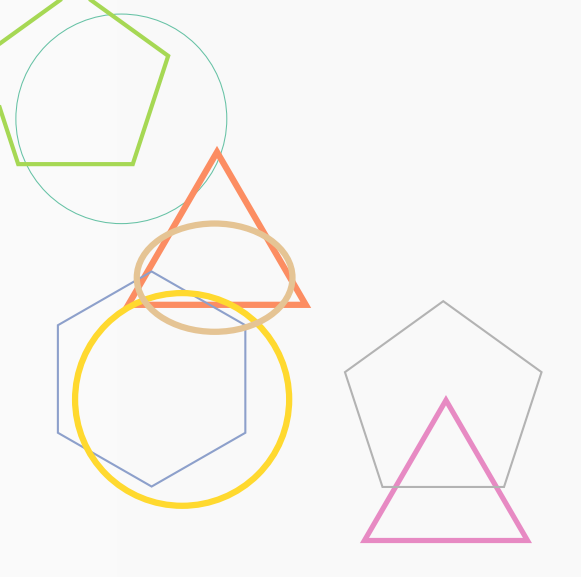[{"shape": "circle", "thickness": 0.5, "radius": 0.91, "center": [0.209, 0.793]}, {"shape": "triangle", "thickness": 3, "radius": 0.88, "center": [0.373, 0.559]}, {"shape": "hexagon", "thickness": 1, "radius": 0.93, "center": [0.261, 0.343]}, {"shape": "triangle", "thickness": 2.5, "radius": 0.81, "center": [0.767, 0.144]}, {"shape": "pentagon", "thickness": 2, "radius": 0.84, "center": [0.13, 0.851]}, {"shape": "circle", "thickness": 3, "radius": 0.92, "center": [0.313, 0.307]}, {"shape": "oval", "thickness": 3, "radius": 0.67, "center": [0.369, 0.518]}, {"shape": "pentagon", "thickness": 1, "radius": 0.89, "center": [0.763, 0.3]}]